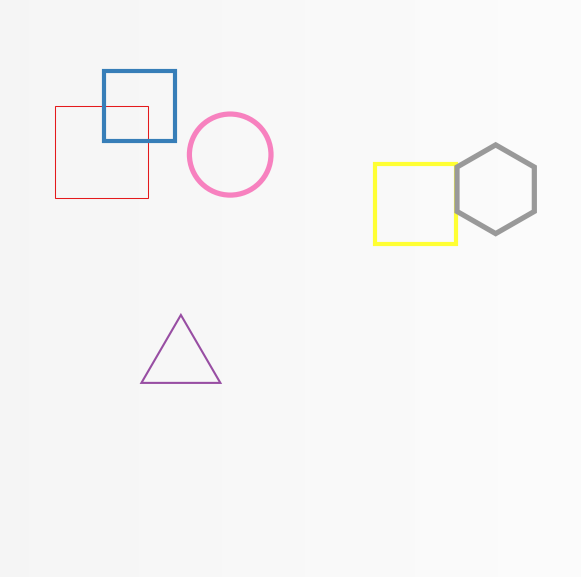[{"shape": "square", "thickness": 0.5, "radius": 0.4, "center": [0.175, 0.735]}, {"shape": "square", "thickness": 2, "radius": 0.3, "center": [0.24, 0.815]}, {"shape": "triangle", "thickness": 1, "radius": 0.39, "center": [0.311, 0.375]}, {"shape": "square", "thickness": 2, "radius": 0.35, "center": [0.715, 0.645]}, {"shape": "circle", "thickness": 2.5, "radius": 0.35, "center": [0.396, 0.731]}, {"shape": "hexagon", "thickness": 2.5, "radius": 0.38, "center": [0.853, 0.671]}]